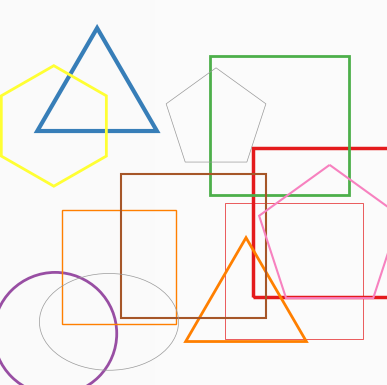[{"shape": "square", "thickness": 2.5, "radius": 0.96, "center": [0.845, 0.422]}, {"shape": "square", "thickness": 0.5, "radius": 0.89, "center": [0.758, 0.296]}, {"shape": "triangle", "thickness": 3, "radius": 0.89, "center": [0.251, 0.749]}, {"shape": "square", "thickness": 2, "radius": 0.9, "center": [0.722, 0.675]}, {"shape": "circle", "thickness": 2, "radius": 0.79, "center": [0.142, 0.134]}, {"shape": "triangle", "thickness": 2, "radius": 0.9, "center": [0.635, 0.203]}, {"shape": "square", "thickness": 1, "radius": 0.74, "center": [0.307, 0.306]}, {"shape": "hexagon", "thickness": 2, "radius": 0.78, "center": [0.139, 0.673]}, {"shape": "square", "thickness": 1.5, "radius": 0.93, "center": [0.499, 0.361]}, {"shape": "pentagon", "thickness": 1.5, "radius": 0.96, "center": [0.851, 0.38]}, {"shape": "oval", "thickness": 0.5, "radius": 0.9, "center": [0.281, 0.164]}, {"shape": "pentagon", "thickness": 0.5, "radius": 0.68, "center": [0.557, 0.689]}]